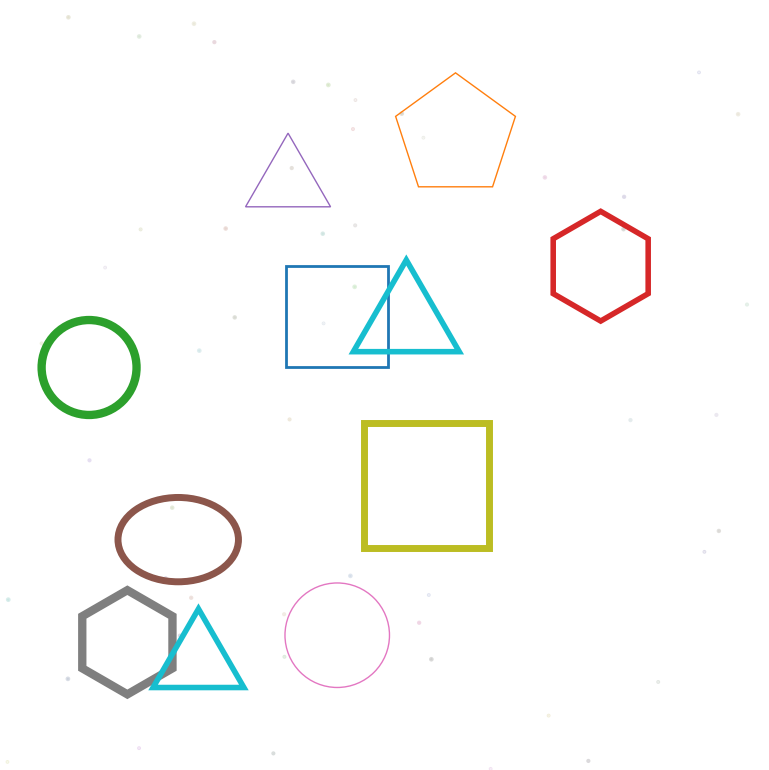[{"shape": "square", "thickness": 1, "radius": 0.33, "center": [0.438, 0.589]}, {"shape": "pentagon", "thickness": 0.5, "radius": 0.41, "center": [0.592, 0.824]}, {"shape": "circle", "thickness": 3, "radius": 0.31, "center": [0.116, 0.523]}, {"shape": "hexagon", "thickness": 2, "radius": 0.36, "center": [0.78, 0.654]}, {"shape": "triangle", "thickness": 0.5, "radius": 0.32, "center": [0.374, 0.763]}, {"shape": "oval", "thickness": 2.5, "radius": 0.39, "center": [0.231, 0.299]}, {"shape": "circle", "thickness": 0.5, "radius": 0.34, "center": [0.438, 0.175]}, {"shape": "hexagon", "thickness": 3, "radius": 0.34, "center": [0.165, 0.166]}, {"shape": "square", "thickness": 2.5, "radius": 0.41, "center": [0.554, 0.369]}, {"shape": "triangle", "thickness": 2, "radius": 0.4, "center": [0.528, 0.583]}, {"shape": "triangle", "thickness": 2, "radius": 0.34, "center": [0.258, 0.141]}]